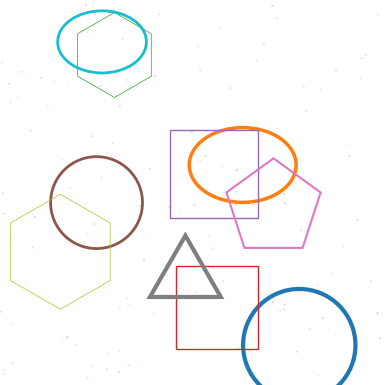[{"shape": "circle", "thickness": 3, "radius": 0.73, "center": [0.777, 0.104]}, {"shape": "oval", "thickness": 2.5, "radius": 0.69, "center": [0.63, 0.571]}, {"shape": "hexagon", "thickness": 0.5, "radius": 0.55, "center": [0.297, 0.857]}, {"shape": "square", "thickness": 1, "radius": 0.54, "center": [0.563, 0.201]}, {"shape": "square", "thickness": 1, "radius": 0.57, "center": [0.555, 0.547]}, {"shape": "circle", "thickness": 2, "radius": 0.6, "center": [0.251, 0.474]}, {"shape": "pentagon", "thickness": 1.5, "radius": 0.64, "center": [0.71, 0.46]}, {"shape": "triangle", "thickness": 3, "radius": 0.53, "center": [0.481, 0.282]}, {"shape": "hexagon", "thickness": 0.5, "radius": 0.75, "center": [0.157, 0.346]}, {"shape": "oval", "thickness": 2, "radius": 0.58, "center": [0.265, 0.891]}]